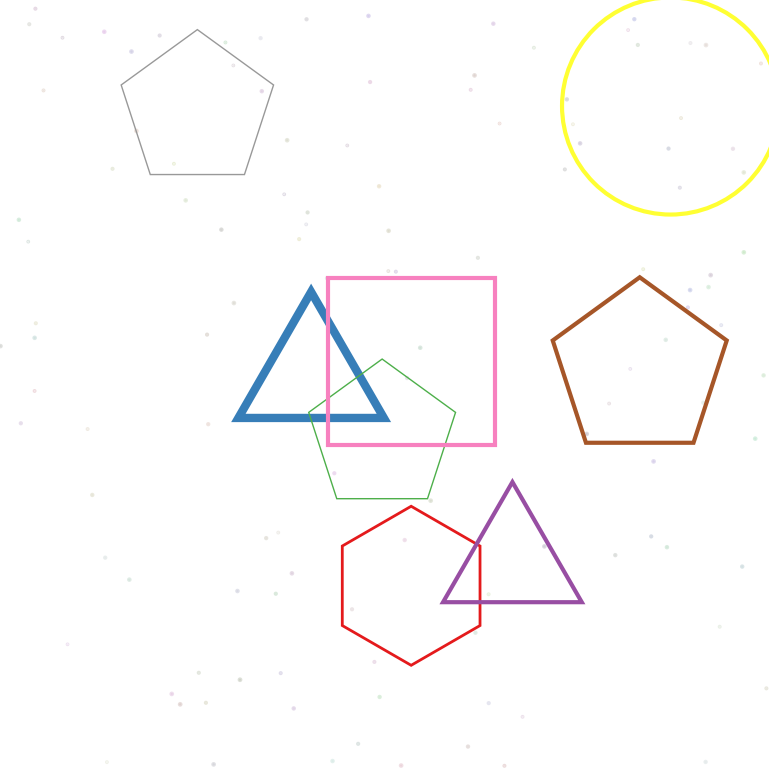[{"shape": "hexagon", "thickness": 1, "radius": 0.52, "center": [0.534, 0.239]}, {"shape": "triangle", "thickness": 3, "radius": 0.55, "center": [0.404, 0.512]}, {"shape": "pentagon", "thickness": 0.5, "radius": 0.5, "center": [0.496, 0.433]}, {"shape": "triangle", "thickness": 1.5, "radius": 0.52, "center": [0.665, 0.27]}, {"shape": "circle", "thickness": 1.5, "radius": 0.7, "center": [0.871, 0.862]}, {"shape": "pentagon", "thickness": 1.5, "radius": 0.59, "center": [0.831, 0.521]}, {"shape": "square", "thickness": 1.5, "radius": 0.54, "center": [0.534, 0.53]}, {"shape": "pentagon", "thickness": 0.5, "radius": 0.52, "center": [0.256, 0.857]}]